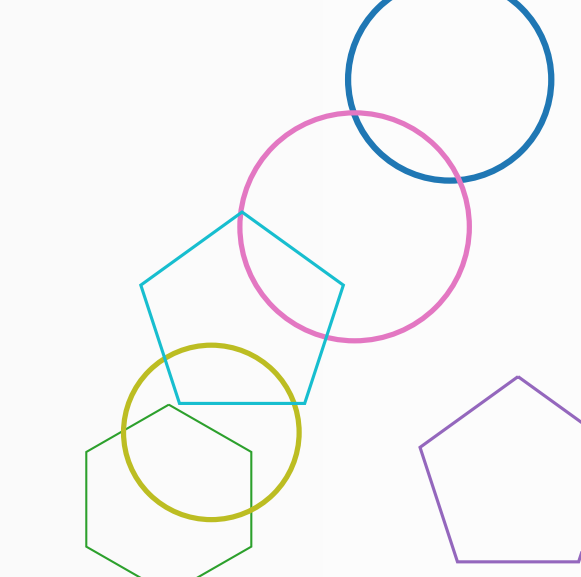[{"shape": "circle", "thickness": 3, "radius": 0.87, "center": [0.774, 0.861]}, {"shape": "hexagon", "thickness": 1, "radius": 0.82, "center": [0.29, 0.135]}, {"shape": "pentagon", "thickness": 1.5, "radius": 0.89, "center": [0.891, 0.17]}, {"shape": "circle", "thickness": 2.5, "radius": 0.99, "center": [0.61, 0.606]}, {"shape": "circle", "thickness": 2.5, "radius": 0.76, "center": [0.364, 0.25]}, {"shape": "pentagon", "thickness": 1.5, "radius": 0.92, "center": [0.416, 0.449]}]